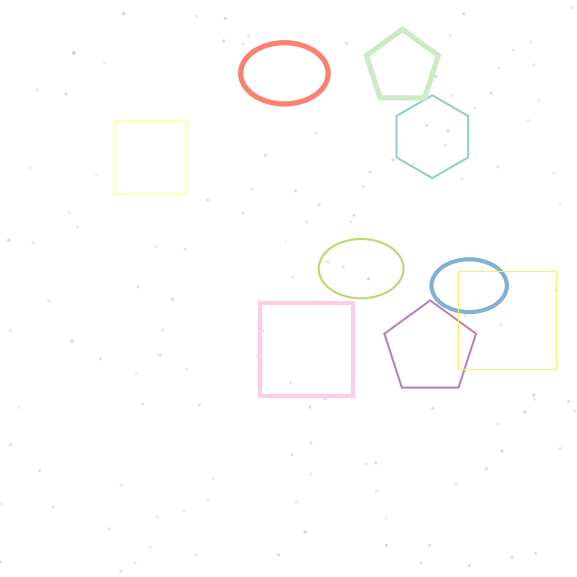[{"shape": "hexagon", "thickness": 1, "radius": 0.36, "center": [0.749, 0.762]}, {"shape": "square", "thickness": 1, "radius": 0.31, "center": [0.262, 0.726]}, {"shape": "oval", "thickness": 2.5, "radius": 0.38, "center": [0.492, 0.872]}, {"shape": "oval", "thickness": 2, "radius": 0.33, "center": [0.812, 0.504]}, {"shape": "oval", "thickness": 1, "radius": 0.37, "center": [0.625, 0.534]}, {"shape": "square", "thickness": 2, "radius": 0.4, "center": [0.531, 0.394]}, {"shape": "pentagon", "thickness": 1, "radius": 0.42, "center": [0.745, 0.395]}, {"shape": "pentagon", "thickness": 2.5, "radius": 0.33, "center": [0.697, 0.883]}, {"shape": "square", "thickness": 0.5, "radius": 0.42, "center": [0.878, 0.445]}]